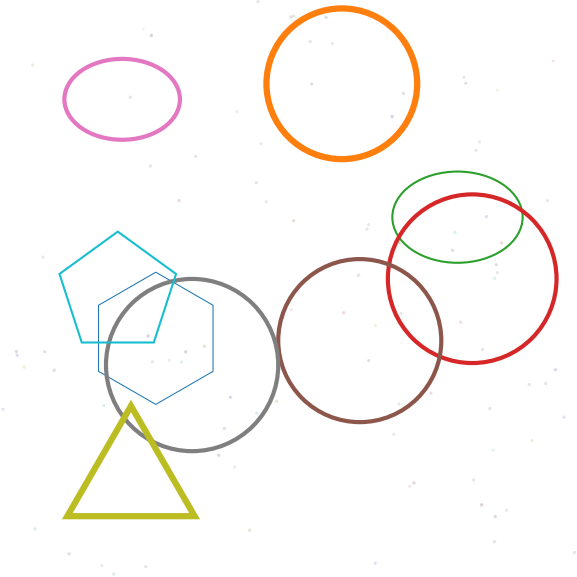[{"shape": "hexagon", "thickness": 0.5, "radius": 0.57, "center": [0.27, 0.413]}, {"shape": "circle", "thickness": 3, "radius": 0.65, "center": [0.592, 0.854]}, {"shape": "oval", "thickness": 1, "radius": 0.56, "center": [0.792, 0.623]}, {"shape": "circle", "thickness": 2, "radius": 0.73, "center": [0.818, 0.517]}, {"shape": "circle", "thickness": 2, "radius": 0.71, "center": [0.623, 0.409]}, {"shape": "oval", "thickness": 2, "radius": 0.5, "center": [0.212, 0.827]}, {"shape": "circle", "thickness": 2, "radius": 0.75, "center": [0.333, 0.367]}, {"shape": "triangle", "thickness": 3, "radius": 0.64, "center": [0.227, 0.169]}, {"shape": "pentagon", "thickness": 1, "radius": 0.53, "center": [0.204, 0.492]}]